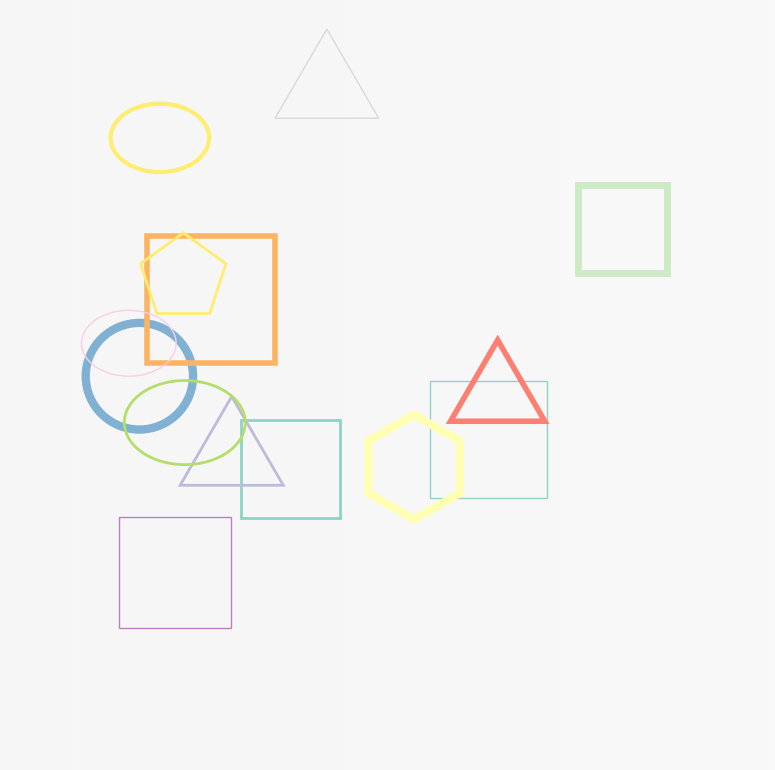[{"shape": "square", "thickness": 0.5, "radius": 0.38, "center": [0.63, 0.43]}, {"shape": "square", "thickness": 1, "radius": 0.32, "center": [0.375, 0.391]}, {"shape": "hexagon", "thickness": 3, "radius": 0.34, "center": [0.534, 0.393]}, {"shape": "triangle", "thickness": 1, "radius": 0.38, "center": [0.299, 0.408]}, {"shape": "triangle", "thickness": 2, "radius": 0.35, "center": [0.642, 0.488]}, {"shape": "circle", "thickness": 3, "radius": 0.35, "center": [0.18, 0.511]}, {"shape": "square", "thickness": 2, "radius": 0.41, "center": [0.272, 0.611]}, {"shape": "oval", "thickness": 1, "radius": 0.39, "center": [0.238, 0.451]}, {"shape": "oval", "thickness": 0.5, "radius": 0.31, "center": [0.166, 0.554]}, {"shape": "triangle", "thickness": 0.5, "radius": 0.39, "center": [0.422, 0.885]}, {"shape": "square", "thickness": 0.5, "radius": 0.36, "center": [0.225, 0.256]}, {"shape": "square", "thickness": 2.5, "radius": 0.29, "center": [0.803, 0.702]}, {"shape": "pentagon", "thickness": 1, "radius": 0.29, "center": [0.236, 0.64]}, {"shape": "oval", "thickness": 1.5, "radius": 0.32, "center": [0.206, 0.821]}]